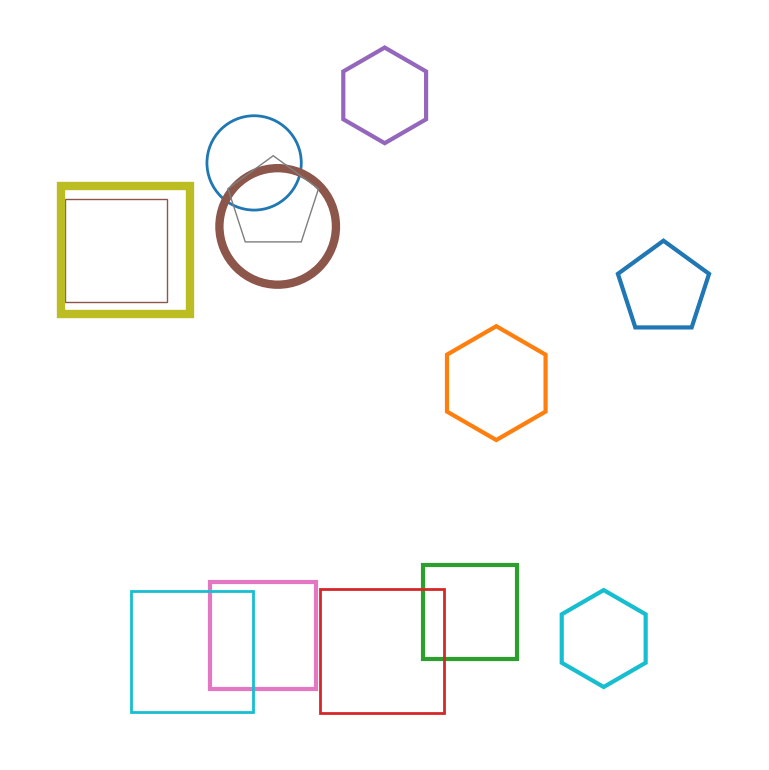[{"shape": "circle", "thickness": 1, "radius": 0.31, "center": [0.33, 0.788]}, {"shape": "pentagon", "thickness": 1.5, "radius": 0.31, "center": [0.862, 0.625]}, {"shape": "hexagon", "thickness": 1.5, "radius": 0.37, "center": [0.645, 0.502]}, {"shape": "square", "thickness": 1.5, "radius": 0.31, "center": [0.611, 0.205]}, {"shape": "square", "thickness": 1, "radius": 0.4, "center": [0.496, 0.155]}, {"shape": "hexagon", "thickness": 1.5, "radius": 0.31, "center": [0.5, 0.876]}, {"shape": "square", "thickness": 0.5, "radius": 0.33, "center": [0.151, 0.675]}, {"shape": "circle", "thickness": 3, "radius": 0.38, "center": [0.361, 0.706]}, {"shape": "square", "thickness": 1.5, "radius": 0.35, "center": [0.341, 0.175]}, {"shape": "pentagon", "thickness": 0.5, "radius": 0.31, "center": [0.355, 0.736]}, {"shape": "square", "thickness": 3, "radius": 0.42, "center": [0.163, 0.675]}, {"shape": "hexagon", "thickness": 1.5, "radius": 0.31, "center": [0.784, 0.171]}, {"shape": "square", "thickness": 1, "radius": 0.39, "center": [0.249, 0.154]}]